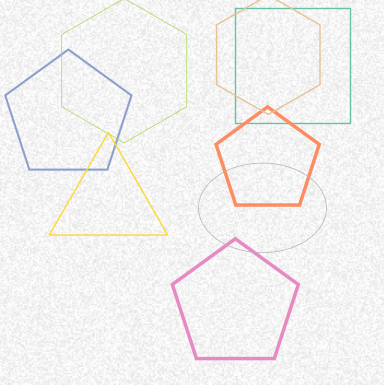[{"shape": "square", "thickness": 1, "radius": 0.75, "center": [0.761, 0.83]}, {"shape": "pentagon", "thickness": 2.5, "radius": 0.7, "center": [0.695, 0.581]}, {"shape": "pentagon", "thickness": 1.5, "radius": 0.86, "center": [0.178, 0.699]}, {"shape": "pentagon", "thickness": 2.5, "radius": 0.86, "center": [0.611, 0.208]}, {"shape": "hexagon", "thickness": 0.5, "radius": 0.94, "center": [0.323, 0.817]}, {"shape": "triangle", "thickness": 1, "radius": 0.89, "center": [0.282, 0.478]}, {"shape": "hexagon", "thickness": 1, "radius": 0.78, "center": [0.697, 0.858]}, {"shape": "oval", "thickness": 0.5, "radius": 0.83, "center": [0.682, 0.46]}]